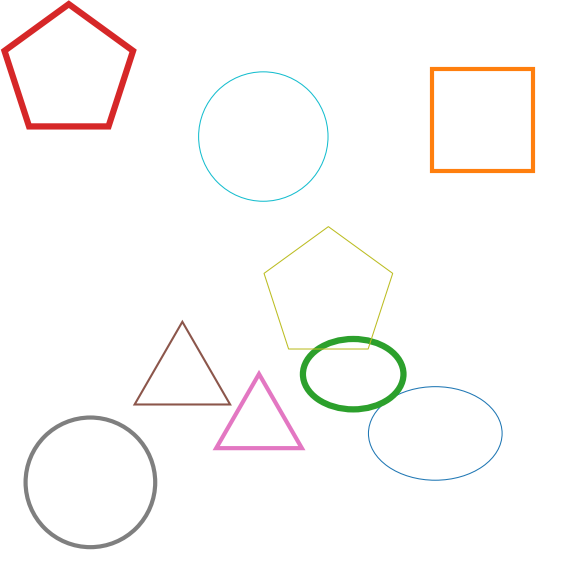[{"shape": "oval", "thickness": 0.5, "radius": 0.58, "center": [0.754, 0.249]}, {"shape": "square", "thickness": 2, "radius": 0.44, "center": [0.835, 0.791]}, {"shape": "oval", "thickness": 3, "radius": 0.44, "center": [0.612, 0.351]}, {"shape": "pentagon", "thickness": 3, "radius": 0.59, "center": [0.119, 0.875]}, {"shape": "triangle", "thickness": 1, "radius": 0.48, "center": [0.316, 0.346]}, {"shape": "triangle", "thickness": 2, "radius": 0.43, "center": [0.449, 0.266]}, {"shape": "circle", "thickness": 2, "radius": 0.56, "center": [0.157, 0.164]}, {"shape": "pentagon", "thickness": 0.5, "radius": 0.59, "center": [0.569, 0.49]}, {"shape": "circle", "thickness": 0.5, "radius": 0.56, "center": [0.456, 0.763]}]